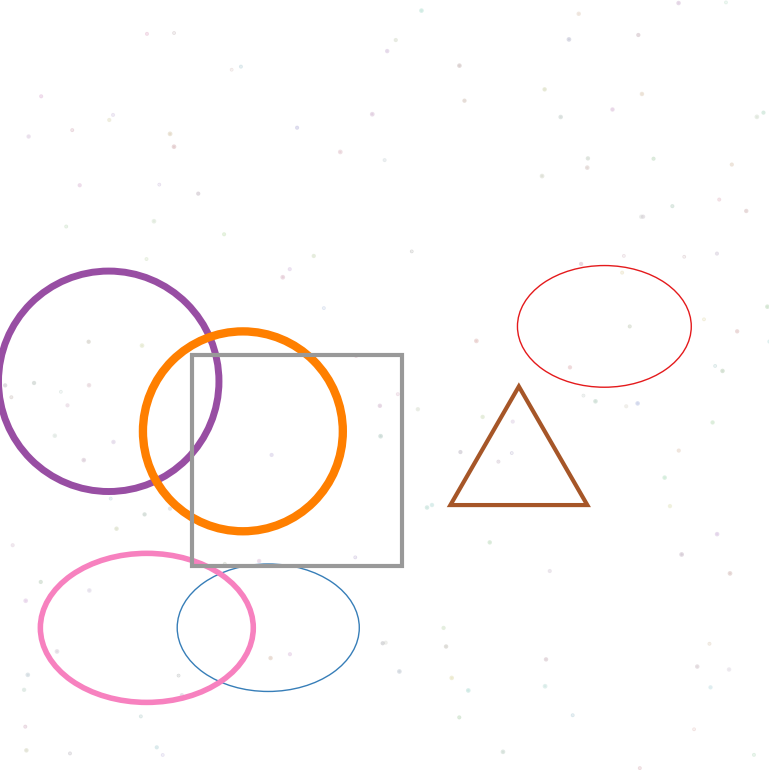[{"shape": "oval", "thickness": 0.5, "radius": 0.56, "center": [0.785, 0.576]}, {"shape": "oval", "thickness": 0.5, "radius": 0.59, "center": [0.348, 0.185]}, {"shape": "circle", "thickness": 2.5, "radius": 0.72, "center": [0.141, 0.505]}, {"shape": "circle", "thickness": 3, "radius": 0.65, "center": [0.315, 0.44]}, {"shape": "triangle", "thickness": 1.5, "radius": 0.51, "center": [0.674, 0.395]}, {"shape": "oval", "thickness": 2, "radius": 0.69, "center": [0.191, 0.185]}, {"shape": "square", "thickness": 1.5, "radius": 0.68, "center": [0.385, 0.402]}]